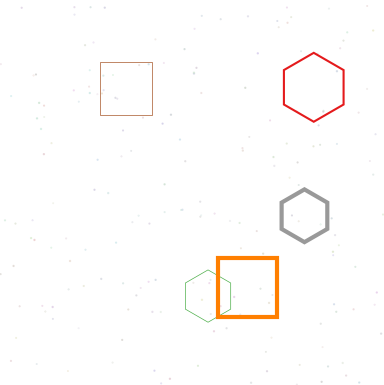[{"shape": "hexagon", "thickness": 1.5, "radius": 0.45, "center": [0.815, 0.773]}, {"shape": "hexagon", "thickness": 0.5, "radius": 0.34, "center": [0.54, 0.231]}, {"shape": "square", "thickness": 3, "radius": 0.39, "center": [0.643, 0.253]}, {"shape": "square", "thickness": 0.5, "radius": 0.34, "center": [0.327, 0.77]}, {"shape": "hexagon", "thickness": 3, "radius": 0.34, "center": [0.791, 0.44]}]